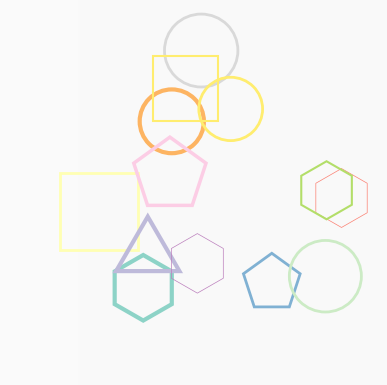[{"shape": "hexagon", "thickness": 3, "radius": 0.43, "center": [0.37, 0.253]}, {"shape": "square", "thickness": 2, "radius": 0.5, "center": [0.256, 0.45]}, {"shape": "triangle", "thickness": 3, "radius": 0.47, "center": [0.381, 0.343]}, {"shape": "hexagon", "thickness": 0.5, "radius": 0.38, "center": [0.881, 0.486]}, {"shape": "pentagon", "thickness": 2, "radius": 0.38, "center": [0.701, 0.265]}, {"shape": "circle", "thickness": 3, "radius": 0.41, "center": [0.443, 0.685]}, {"shape": "hexagon", "thickness": 1.5, "radius": 0.38, "center": [0.843, 0.506]}, {"shape": "pentagon", "thickness": 2.5, "radius": 0.49, "center": [0.438, 0.546]}, {"shape": "circle", "thickness": 2, "radius": 0.47, "center": [0.519, 0.869]}, {"shape": "hexagon", "thickness": 0.5, "radius": 0.39, "center": [0.509, 0.316]}, {"shape": "circle", "thickness": 2, "radius": 0.46, "center": [0.84, 0.283]}, {"shape": "circle", "thickness": 2, "radius": 0.41, "center": [0.595, 0.717]}, {"shape": "square", "thickness": 1.5, "radius": 0.42, "center": [0.478, 0.769]}]